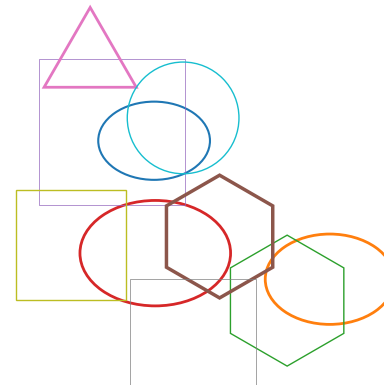[{"shape": "oval", "thickness": 1.5, "radius": 0.73, "center": [0.4, 0.634]}, {"shape": "oval", "thickness": 2, "radius": 0.84, "center": [0.857, 0.275]}, {"shape": "hexagon", "thickness": 1, "radius": 0.85, "center": [0.746, 0.219]}, {"shape": "oval", "thickness": 2, "radius": 0.98, "center": [0.403, 0.342]}, {"shape": "square", "thickness": 0.5, "radius": 0.95, "center": [0.292, 0.656]}, {"shape": "hexagon", "thickness": 2.5, "radius": 0.8, "center": [0.57, 0.386]}, {"shape": "triangle", "thickness": 2, "radius": 0.69, "center": [0.234, 0.842]}, {"shape": "square", "thickness": 0.5, "radius": 0.82, "center": [0.501, 0.112]}, {"shape": "square", "thickness": 1, "radius": 0.72, "center": [0.185, 0.364]}, {"shape": "circle", "thickness": 1, "radius": 0.73, "center": [0.476, 0.694]}]